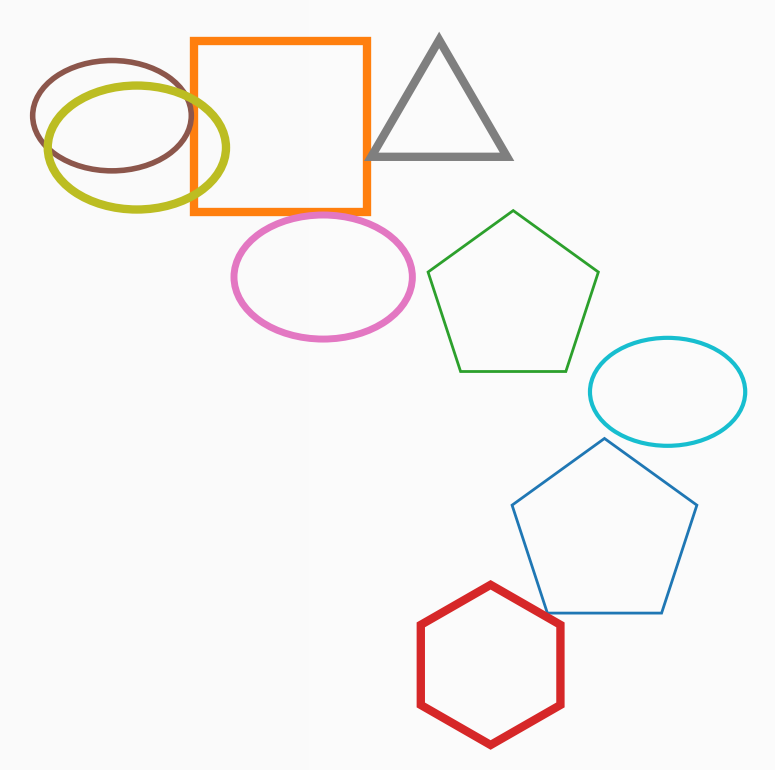[{"shape": "pentagon", "thickness": 1, "radius": 0.63, "center": [0.78, 0.305]}, {"shape": "square", "thickness": 3, "radius": 0.56, "center": [0.363, 0.836]}, {"shape": "pentagon", "thickness": 1, "radius": 0.58, "center": [0.662, 0.611]}, {"shape": "hexagon", "thickness": 3, "radius": 0.52, "center": [0.633, 0.136]}, {"shape": "oval", "thickness": 2, "radius": 0.51, "center": [0.144, 0.85]}, {"shape": "oval", "thickness": 2.5, "radius": 0.58, "center": [0.417, 0.64]}, {"shape": "triangle", "thickness": 3, "radius": 0.51, "center": [0.567, 0.847]}, {"shape": "oval", "thickness": 3, "radius": 0.57, "center": [0.177, 0.808]}, {"shape": "oval", "thickness": 1.5, "radius": 0.5, "center": [0.861, 0.491]}]